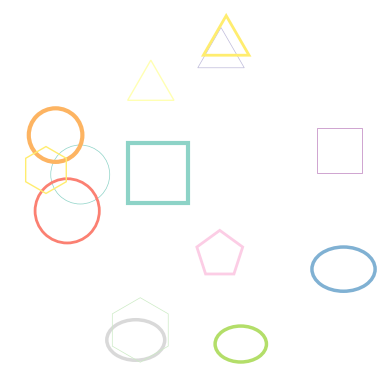[{"shape": "square", "thickness": 3, "radius": 0.39, "center": [0.41, 0.551]}, {"shape": "circle", "thickness": 0.5, "radius": 0.38, "center": [0.208, 0.547]}, {"shape": "triangle", "thickness": 1, "radius": 0.35, "center": [0.392, 0.774]}, {"shape": "triangle", "thickness": 0.5, "radius": 0.35, "center": [0.574, 0.859]}, {"shape": "circle", "thickness": 2, "radius": 0.42, "center": [0.175, 0.452]}, {"shape": "oval", "thickness": 2.5, "radius": 0.41, "center": [0.892, 0.301]}, {"shape": "circle", "thickness": 3, "radius": 0.35, "center": [0.144, 0.649]}, {"shape": "oval", "thickness": 2.5, "radius": 0.33, "center": [0.625, 0.106]}, {"shape": "pentagon", "thickness": 2, "radius": 0.31, "center": [0.571, 0.339]}, {"shape": "oval", "thickness": 2.5, "radius": 0.38, "center": [0.353, 0.117]}, {"shape": "square", "thickness": 0.5, "radius": 0.29, "center": [0.881, 0.609]}, {"shape": "hexagon", "thickness": 0.5, "radius": 0.42, "center": [0.364, 0.143]}, {"shape": "hexagon", "thickness": 1, "radius": 0.3, "center": [0.119, 0.558]}, {"shape": "triangle", "thickness": 2, "radius": 0.34, "center": [0.588, 0.891]}]